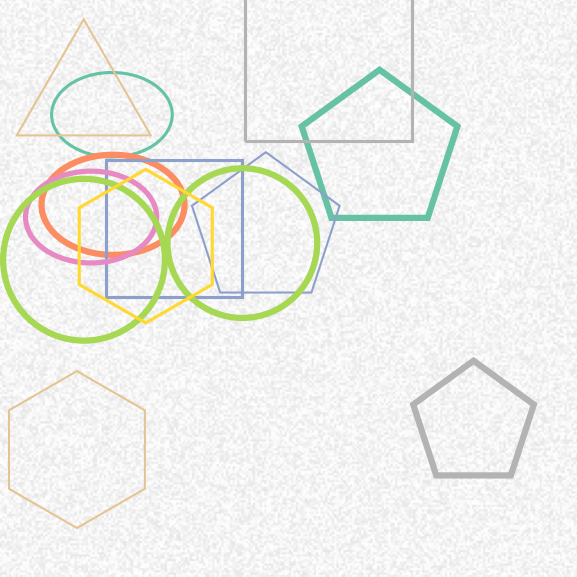[{"shape": "pentagon", "thickness": 3, "radius": 0.71, "center": [0.657, 0.737]}, {"shape": "oval", "thickness": 1.5, "radius": 0.52, "center": [0.194, 0.801]}, {"shape": "oval", "thickness": 3, "radius": 0.62, "center": [0.196, 0.644]}, {"shape": "pentagon", "thickness": 1, "radius": 0.67, "center": [0.46, 0.601]}, {"shape": "square", "thickness": 1.5, "radius": 0.59, "center": [0.301, 0.603]}, {"shape": "oval", "thickness": 2.5, "radius": 0.57, "center": [0.158, 0.623]}, {"shape": "circle", "thickness": 3, "radius": 0.7, "center": [0.145, 0.549]}, {"shape": "circle", "thickness": 3, "radius": 0.65, "center": [0.42, 0.578]}, {"shape": "hexagon", "thickness": 1.5, "radius": 0.66, "center": [0.252, 0.573]}, {"shape": "hexagon", "thickness": 1, "radius": 0.68, "center": [0.133, 0.221]}, {"shape": "triangle", "thickness": 1, "radius": 0.67, "center": [0.145, 0.832]}, {"shape": "square", "thickness": 1.5, "radius": 0.72, "center": [0.569, 0.899]}, {"shape": "pentagon", "thickness": 3, "radius": 0.55, "center": [0.82, 0.265]}]